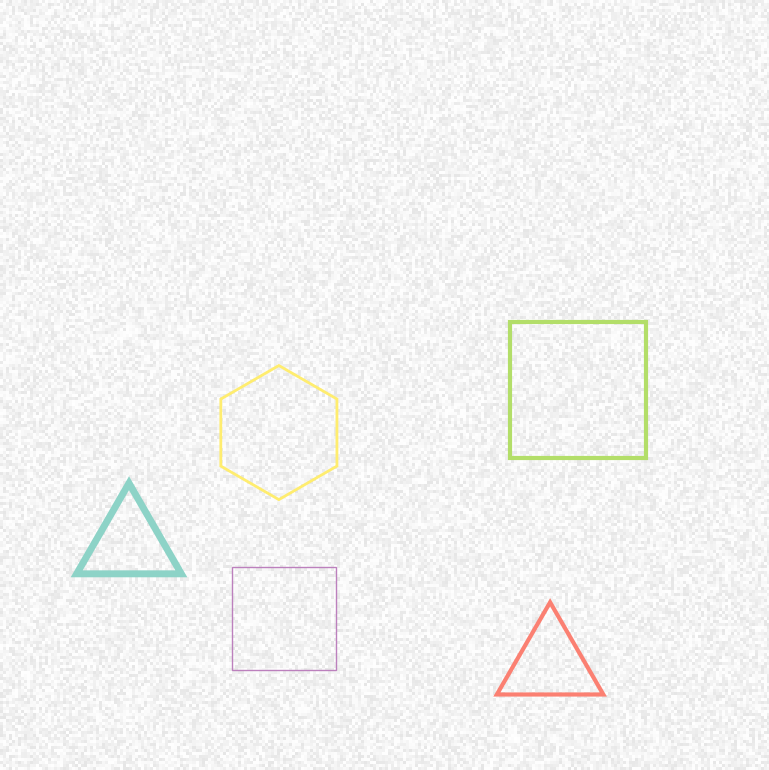[{"shape": "triangle", "thickness": 2.5, "radius": 0.39, "center": [0.168, 0.294]}, {"shape": "triangle", "thickness": 1.5, "radius": 0.4, "center": [0.714, 0.138]}, {"shape": "square", "thickness": 1.5, "radius": 0.44, "center": [0.75, 0.493]}, {"shape": "square", "thickness": 0.5, "radius": 0.34, "center": [0.369, 0.197]}, {"shape": "hexagon", "thickness": 1, "radius": 0.44, "center": [0.362, 0.438]}]